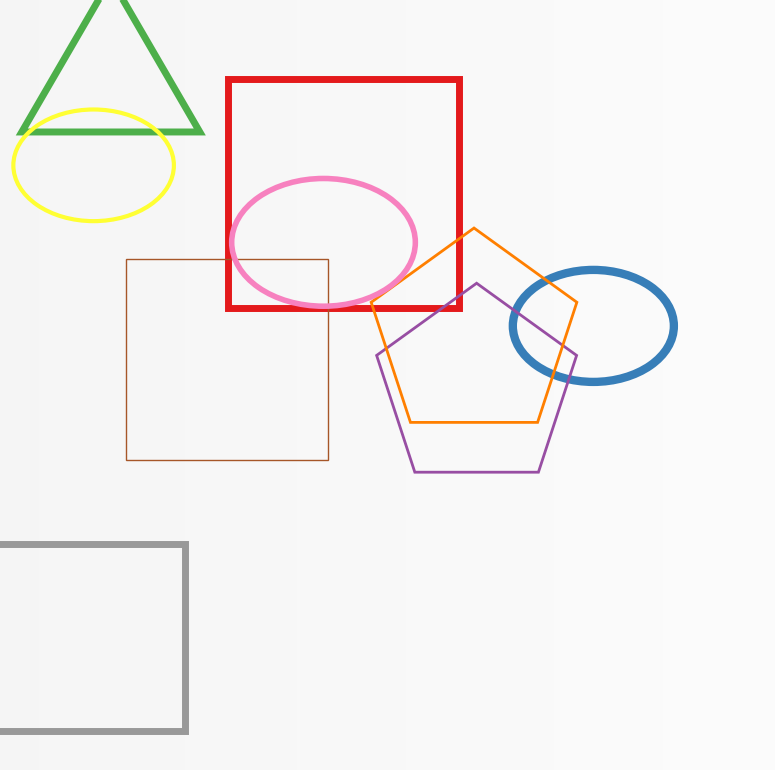[{"shape": "square", "thickness": 2.5, "radius": 0.75, "center": [0.443, 0.749]}, {"shape": "oval", "thickness": 3, "radius": 0.52, "center": [0.766, 0.577]}, {"shape": "triangle", "thickness": 2.5, "radius": 0.66, "center": [0.143, 0.895]}, {"shape": "pentagon", "thickness": 1, "radius": 0.68, "center": [0.615, 0.497]}, {"shape": "pentagon", "thickness": 1, "radius": 0.7, "center": [0.612, 0.564]}, {"shape": "oval", "thickness": 1.5, "radius": 0.52, "center": [0.121, 0.785]}, {"shape": "square", "thickness": 0.5, "radius": 0.65, "center": [0.293, 0.533]}, {"shape": "oval", "thickness": 2, "radius": 0.59, "center": [0.417, 0.685]}, {"shape": "square", "thickness": 2.5, "radius": 0.61, "center": [0.117, 0.172]}]